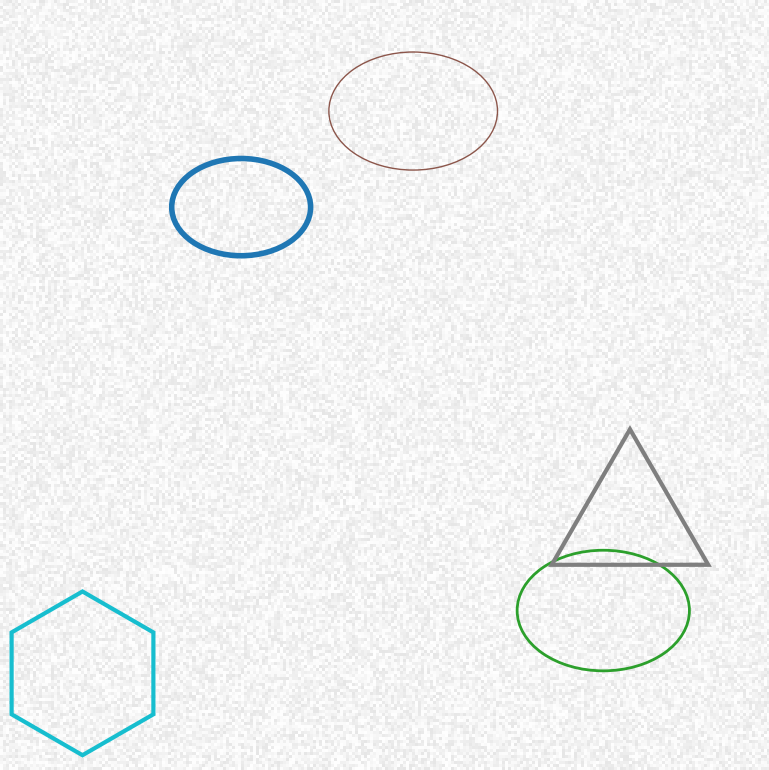[{"shape": "oval", "thickness": 2, "radius": 0.45, "center": [0.313, 0.731]}, {"shape": "oval", "thickness": 1, "radius": 0.56, "center": [0.783, 0.207]}, {"shape": "oval", "thickness": 0.5, "radius": 0.55, "center": [0.537, 0.856]}, {"shape": "triangle", "thickness": 1.5, "radius": 0.59, "center": [0.818, 0.325]}, {"shape": "hexagon", "thickness": 1.5, "radius": 0.53, "center": [0.107, 0.126]}]